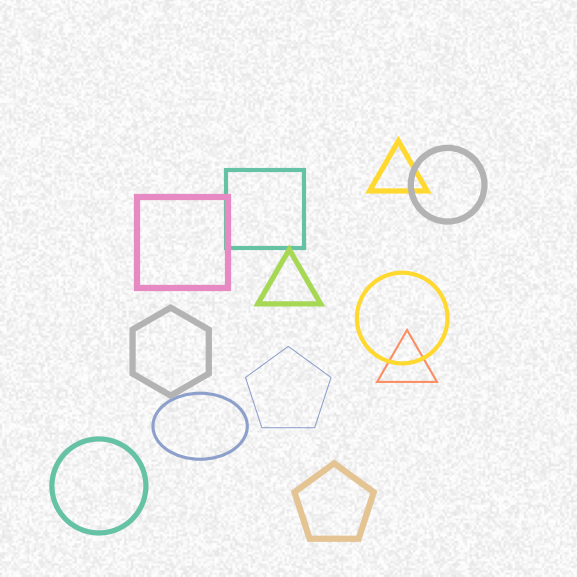[{"shape": "circle", "thickness": 2.5, "radius": 0.41, "center": [0.171, 0.158]}, {"shape": "square", "thickness": 2, "radius": 0.34, "center": [0.458, 0.638]}, {"shape": "triangle", "thickness": 1, "radius": 0.3, "center": [0.705, 0.368]}, {"shape": "oval", "thickness": 1.5, "radius": 0.41, "center": [0.347, 0.261]}, {"shape": "pentagon", "thickness": 0.5, "radius": 0.39, "center": [0.499, 0.321]}, {"shape": "square", "thickness": 3, "radius": 0.4, "center": [0.316, 0.579]}, {"shape": "triangle", "thickness": 2.5, "radius": 0.31, "center": [0.501, 0.504]}, {"shape": "circle", "thickness": 2, "radius": 0.39, "center": [0.696, 0.448]}, {"shape": "triangle", "thickness": 2.5, "radius": 0.29, "center": [0.69, 0.697]}, {"shape": "pentagon", "thickness": 3, "radius": 0.36, "center": [0.579, 0.125]}, {"shape": "hexagon", "thickness": 3, "radius": 0.38, "center": [0.296, 0.39]}, {"shape": "circle", "thickness": 3, "radius": 0.32, "center": [0.775, 0.679]}]